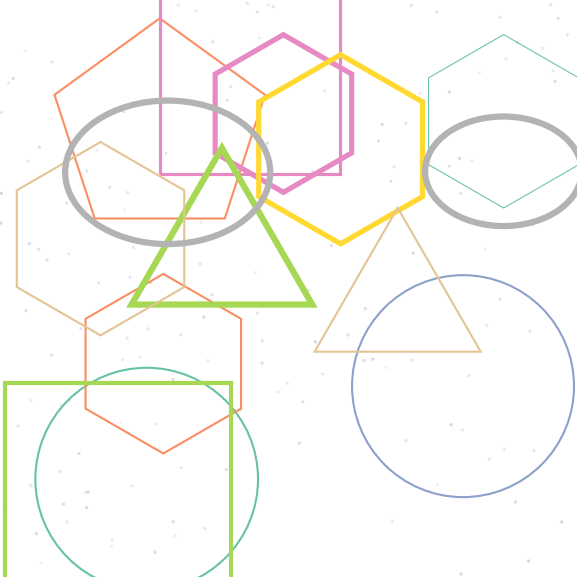[{"shape": "circle", "thickness": 1, "radius": 0.96, "center": [0.254, 0.17]}, {"shape": "hexagon", "thickness": 0.5, "radius": 0.75, "center": [0.872, 0.789]}, {"shape": "hexagon", "thickness": 1, "radius": 0.78, "center": [0.283, 0.369]}, {"shape": "pentagon", "thickness": 1, "radius": 0.96, "center": [0.277, 0.776]}, {"shape": "circle", "thickness": 1, "radius": 0.96, "center": [0.802, 0.33]}, {"shape": "square", "thickness": 1.5, "radius": 0.78, "center": [0.433, 0.853]}, {"shape": "hexagon", "thickness": 2.5, "radius": 0.68, "center": [0.491, 0.803]}, {"shape": "triangle", "thickness": 3, "radius": 0.9, "center": [0.384, 0.562]}, {"shape": "square", "thickness": 2, "radius": 0.98, "center": [0.204, 0.141]}, {"shape": "hexagon", "thickness": 2.5, "radius": 0.82, "center": [0.59, 0.741]}, {"shape": "hexagon", "thickness": 1, "radius": 0.84, "center": [0.174, 0.586]}, {"shape": "triangle", "thickness": 1, "radius": 0.83, "center": [0.689, 0.473]}, {"shape": "oval", "thickness": 3, "radius": 0.68, "center": [0.872, 0.703]}, {"shape": "oval", "thickness": 3, "radius": 0.89, "center": [0.29, 0.701]}]